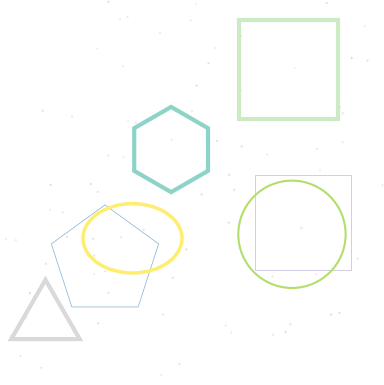[{"shape": "hexagon", "thickness": 3, "radius": 0.55, "center": [0.444, 0.612]}, {"shape": "square", "thickness": 0.5, "radius": 0.62, "center": [0.787, 0.422]}, {"shape": "pentagon", "thickness": 0.5, "radius": 0.73, "center": [0.273, 0.321]}, {"shape": "circle", "thickness": 1.5, "radius": 0.7, "center": [0.758, 0.391]}, {"shape": "triangle", "thickness": 3, "radius": 0.51, "center": [0.118, 0.171]}, {"shape": "square", "thickness": 3, "radius": 0.64, "center": [0.748, 0.821]}, {"shape": "oval", "thickness": 2.5, "radius": 0.64, "center": [0.344, 0.381]}]